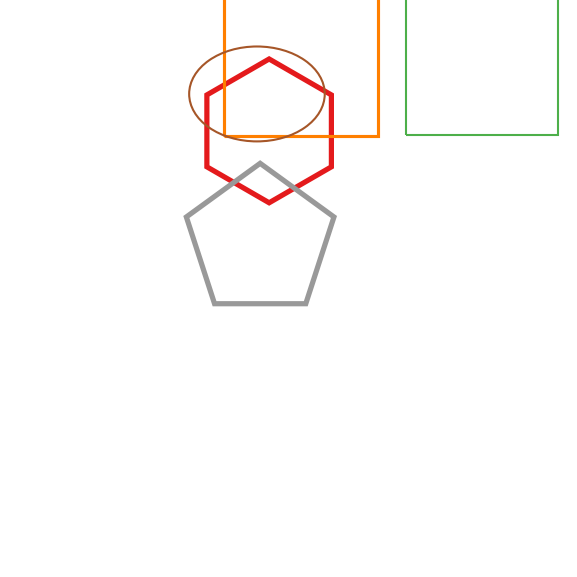[{"shape": "hexagon", "thickness": 2.5, "radius": 0.62, "center": [0.466, 0.773]}, {"shape": "square", "thickness": 1, "radius": 0.66, "center": [0.835, 0.896]}, {"shape": "square", "thickness": 1.5, "radius": 0.67, "center": [0.521, 0.897]}, {"shape": "oval", "thickness": 1, "radius": 0.59, "center": [0.445, 0.836]}, {"shape": "pentagon", "thickness": 2.5, "radius": 0.67, "center": [0.45, 0.582]}]